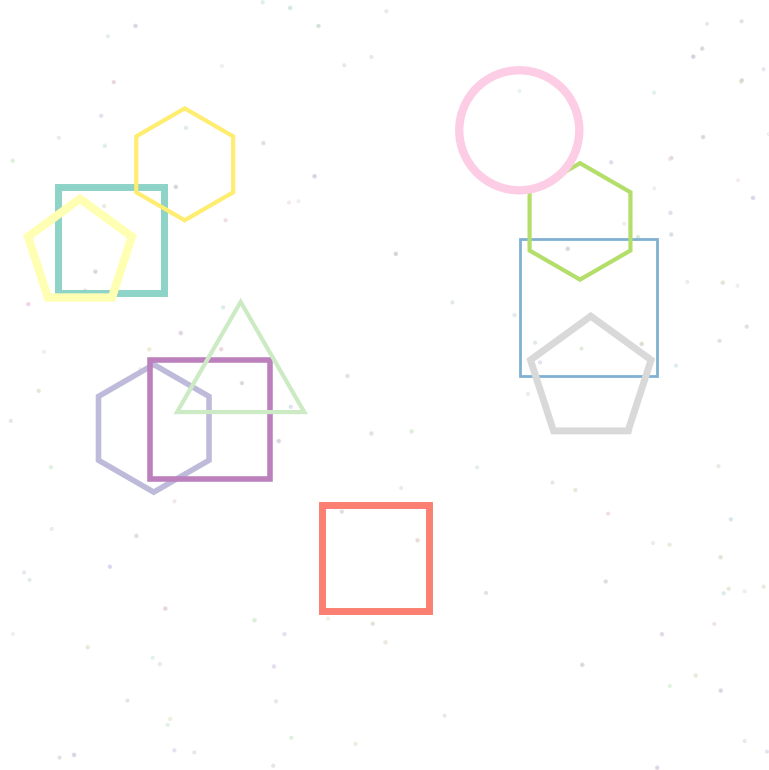[{"shape": "square", "thickness": 2.5, "radius": 0.34, "center": [0.144, 0.688]}, {"shape": "pentagon", "thickness": 3, "radius": 0.35, "center": [0.104, 0.671]}, {"shape": "hexagon", "thickness": 2, "radius": 0.41, "center": [0.2, 0.444]}, {"shape": "square", "thickness": 2.5, "radius": 0.35, "center": [0.488, 0.275]}, {"shape": "square", "thickness": 1, "radius": 0.45, "center": [0.764, 0.601]}, {"shape": "hexagon", "thickness": 1.5, "radius": 0.38, "center": [0.753, 0.712]}, {"shape": "circle", "thickness": 3, "radius": 0.39, "center": [0.674, 0.831]}, {"shape": "pentagon", "thickness": 2.5, "radius": 0.41, "center": [0.767, 0.507]}, {"shape": "square", "thickness": 2, "radius": 0.39, "center": [0.273, 0.455]}, {"shape": "triangle", "thickness": 1.5, "radius": 0.48, "center": [0.313, 0.513]}, {"shape": "hexagon", "thickness": 1.5, "radius": 0.36, "center": [0.24, 0.787]}]